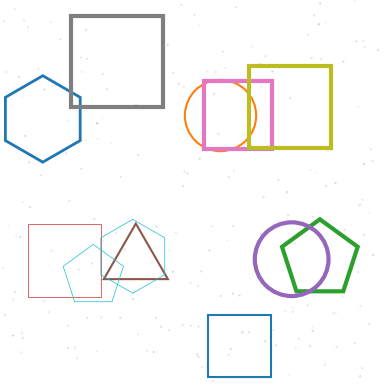[{"shape": "hexagon", "thickness": 2, "radius": 0.56, "center": [0.111, 0.691]}, {"shape": "square", "thickness": 1.5, "radius": 0.41, "center": [0.622, 0.102]}, {"shape": "circle", "thickness": 1.5, "radius": 0.46, "center": [0.573, 0.7]}, {"shape": "pentagon", "thickness": 3, "radius": 0.52, "center": [0.831, 0.327]}, {"shape": "square", "thickness": 0.5, "radius": 0.47, "center": [0.168, 0.324]}, {"shape": "circle", "thickness": 3, "radius": 0.48, "center": [0.758, 0.327]}, {"shape": "triangle", "thickness": 1.5, "radius": 0.48, "center": [0.353, 0.323]}, {"shape": "square", "thickness": 3, "radius": 0.45, "center": [0.618, 0.701]}, {"shape": "square", "thickness": 3, "radius": 0.6, "center": [0.304, 0.84]}, {"shape": "square", "thickness": 3, "radius": 0.53, "center": [0.754, 0.722]}, {"shape": "pentagon", "thickness": 0.5, "radius": 0.41, "center": [0.242, 0.283]}, {"shape": "hexagon", "thickness": 0.5, "radius": 0.48, "center": [0.345, 0.334]}]